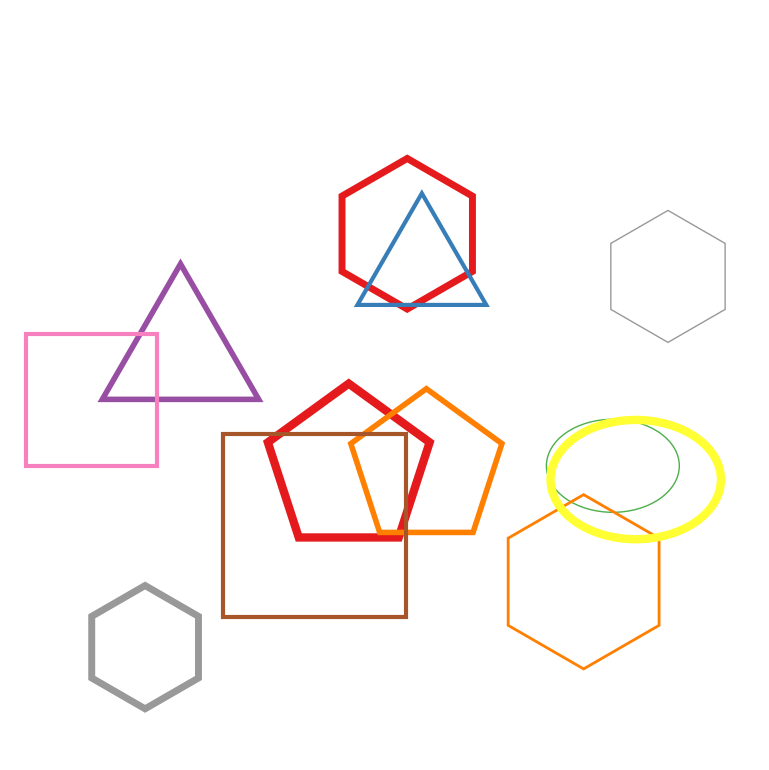[{"shape": "pentagon", "thickness": 3, "radius": 0.55, "center": [0.453, 0.391]}, {"shape": "hexagon", "thickness": 2.5, "radius": 0.49, "center": [0.529, 0.696]}, {"shape": "triangle", "thickness": 1.5, "radius": 0.48, "center": [0.548, 0.652]}, {"shape": "oval", "thickness": 0.5, "radius": 0.43, "center": [0.796, 0.395]}, {"shape": "triangle", "thickness": 2, "radius": 0.59, "center": [0.234, 0.54]}, {"shape": "pentagon", "thickness": 2, "radius": 0.52, "center": [0.554, 0.392]}, {"shape": "hexagon", "thickness": 1, "radius": 0.57, "center": [0.758, 0.244]}, {"shape": "oval", "thickness": 3, "radius": 0.55, "center": [0.826, 0.377]}, {"shape": "square", "thickness": 1.5, "radius": 0.59, "center": [0.409, 0.318]}, {"shape": "square", "thickness": 1.5, "radius": 0.43, "center": [0.119, 0.48]}, {"shape": "hexagon", "thickness": 2.5, "radius": 0.4, "center": [0.188, 0.16]}, {"shape": "hexagon", "thickness": 0.5, "radius": 0.43, "center": [0.867, 0.641]}]